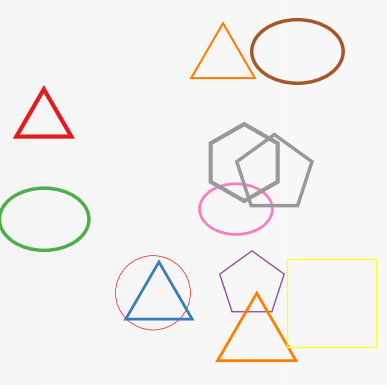[{"shape": "triangle", "thickness": 3, "radius": 0.41, "center": [0.113, 0.686]}, {"shape": "circle", "thickness": 0.5, "radius": 0.48, "center": [0.395, 0.239]}, {"shape": "triangle", "thickness": 2, "radius": 0.49, "center": [0.41, 0.221]}, {"shape": "oval", "thickness": 2.5, "radius": 0.58, "center": [0.114, 0.431]}, {"shape": "pentagon", "thickness": 1, "radius": 0.44, "center": [0.65, 0.261]}, {"shape": "triangle", "thickness": 1.5, "radius": 0.47, "center": [0.575, 0.845]}, {"shape": "triangle", "thickness": 2, "radius": 0.58, "center": [0.663, 0.122]}, {"shape": "square", "thickness": 1, "radius": 0.57, "center": [0.854, 0.214]}, {"shape": "oval", "thickness": 2.5, "radius": 0.59, "center": [0.768, 0.866]}, {"shape": "oval", "thickness": 2, "radius": 0.47, "center": [0.609, 0.457]}, {"shape": "pentagon", "thickness": 2.5, "radius": 0.51, "center": [0.708, 0.548]}, {"shape": "hexagon", "thickness": 3, "radius": 0.5, "center": [0.63, 0.578]}]